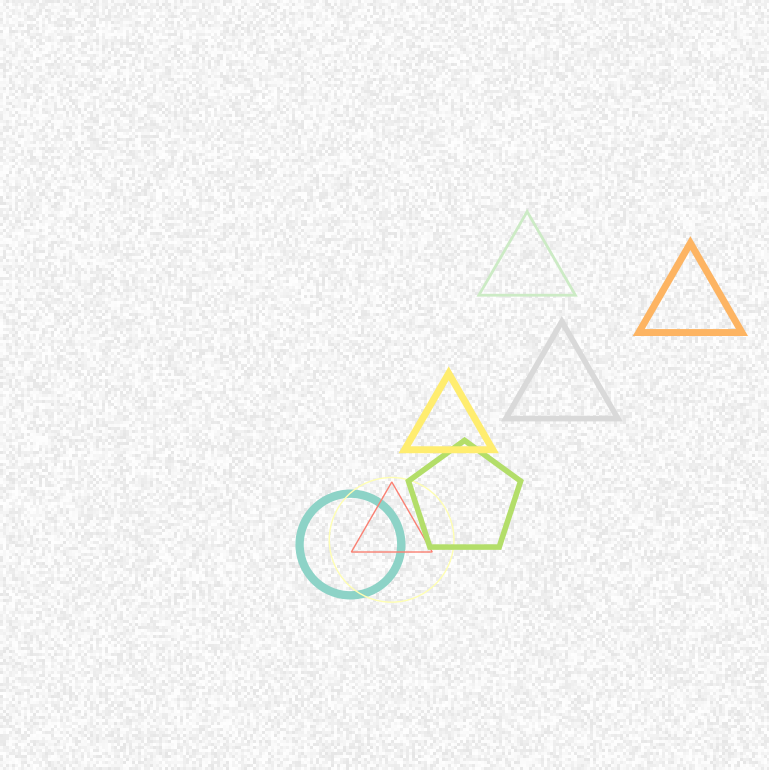[{"shape": "circle", "thickness": 3, "radius": 0.33, "center": [0.455, 0.293]}, {"shape": "circle", "thickness": 0.5, "radius": 0.4, "center": [0.509, 0.299]}, {"shape": "triangle", "thickness": 0.5, "radius": 0.3, "center": [0.509, 0.313]}, {"shape": "triangle", "thickness": 2.5, "radius": 0.39, "center": [0.897, 0.607]}, {"shape": "pentagon", "thickness": 2, "radius": 0.38, "center": [0.603, 0.352]}, {"shape": "triangle", "thickness": 2, "radius": 0.42, "center": [0.73, 0.498]}, {"shape": "triangle", "thickness": 1, "radius": 0.36, "center": [0.685, 0.653]}, {"shape": "triangle", "thickness": 2.5, "radius": 0.33, "center": [0.583, 0.449]}]